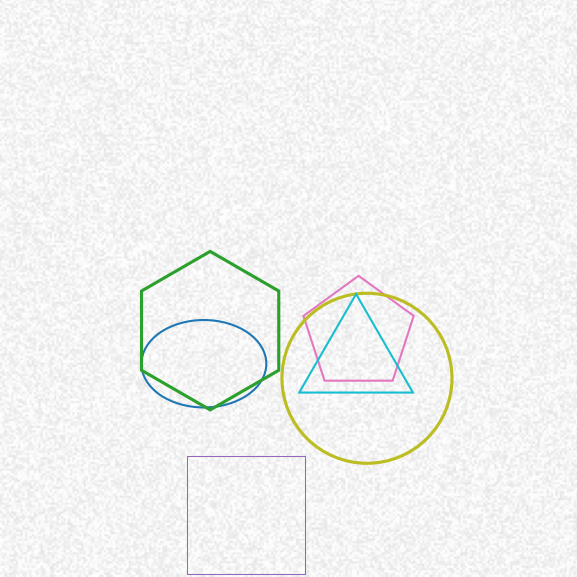[{"shape": "oval", "thickness": 1, "radius": 0.54, "center": [0.353, 0.369]}, {"shape": "hexagon", "thickness": 1.5, "radius": 0.69, "center": [0.364, 0.427]}, {"shape": "square", "thickness": 0.5, "radius": 0.51, "center": [0.426, 0.108]}, {"shape": "pentagon", "thickness": 1, "radius": 0.5, "center": [0.621, 0.421]}, {"shape": "circle", "thickness": 1.5, "radius": 0.74, "center": [0.635, 0.344]}, {"shape": "triangle", "thickness": 1, "radius": 0.57, "center": [0.617, 0.376]}]